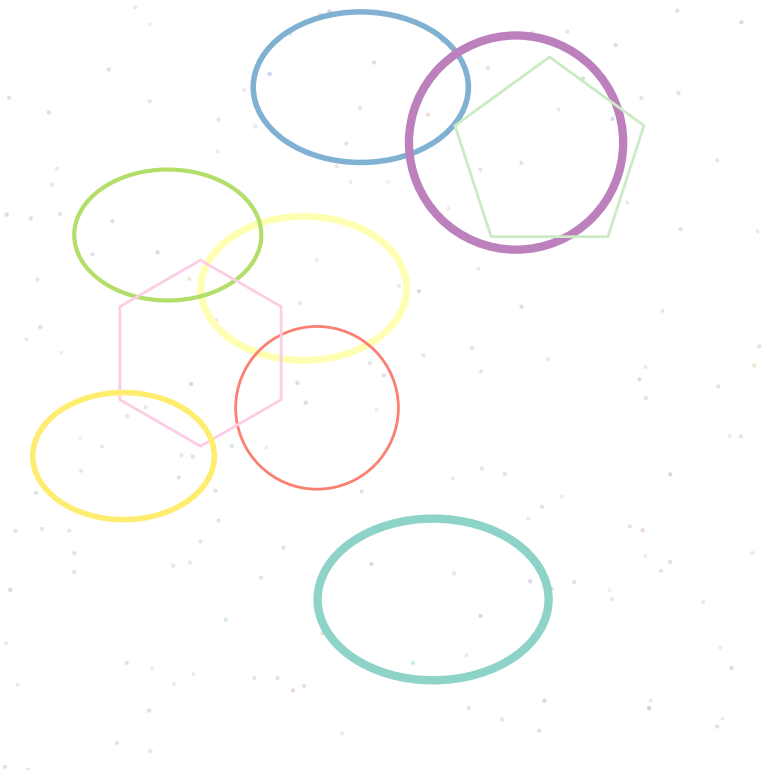[{"shape": "oval", "thickness": 3, "radius": 0.75, "center": [0.562, 0.221]}, {"shape": "oval", "thickness": 2.5, "radius": 0.67, "center": [0.395, 0.625]}, {"shape": "circle", "thickness": 1, "radius": 0.53, "center": [0.412, 0.47]}, {"shape": "oval", "thickness": 2, "radius": 0.7, "center": [0.469, 0.887]}, {"shape": "oval", "thickness": 1.5, "radius": 0.61, "center": [0.218, 0.695]}, {"shape": "hexagon", "thickness": 1, "radius": 0.6, "center": [0.26, 0.541]}, {"shape": "circle", "thickness": 3, "radius": 0.7, "center": [0.67, 0.815]}, {"shape": "pentagon", "thickness": 1, "radius": 0.65, "center": [0.714, 0.797]}, {"shape": "oval", "thickness": 2, "radius": 0.59, "center": [0.16, 0.408]}]